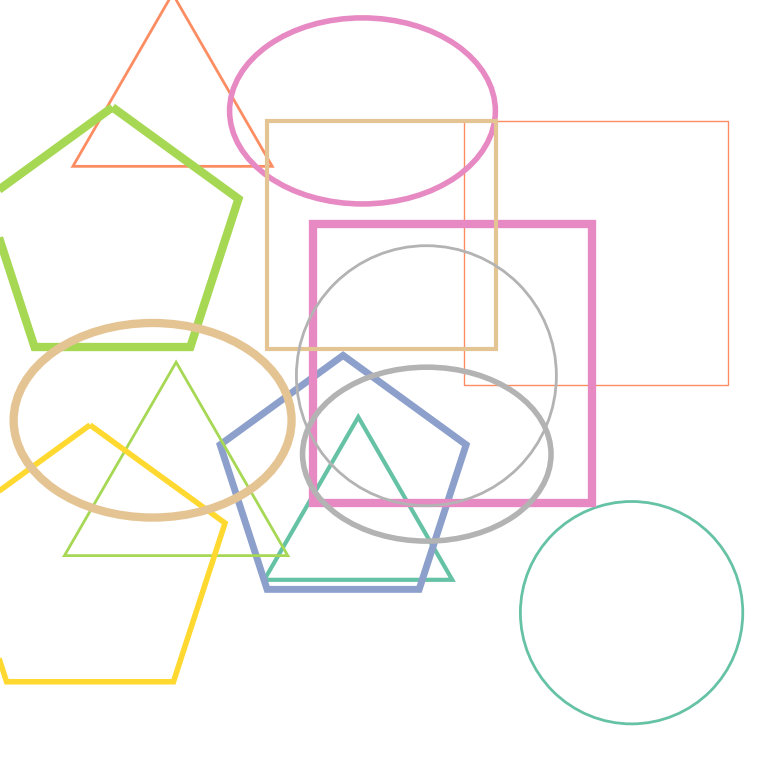[{"shape": "triangle", "thickness": 1.5, "radius": 0.7, "center": [0.465, 0.317]}, {"shape": "circle", "thickness": 1, "radius": 0.72, "center": [0.82, 0.204]}, {"shape": "square", "thickness": 0.5, "radius": 0.86, "center": [0.774, 0.671]}, {"shape": "triangle", "thickness": 1, "radius": 0.75, "center": [0.224, 0.859]}, {"shape": "pentagon", "thickness": 2.5, "radius": 0.84, "center": [0.446, 0.37]}, {"shape": "square", "thickness": 3, "radius": 0.9, "center": [0.588, 0.528]}, {"shape": "oval", "thickness": 2, "radius": 0.86, "center": [0.471, 0.856]}, {"shape": "pentagon", "thickness": 3, "radius": 0.86, "center": [0.146, 0.689]}, {"shape": "triangle", "thickness": 1, "radius": 0.84, "center": [0.229, 0.362]}, {"shape": "pentagon", "thickness": 2, "radius": 0.92, "center": [0.117, 0.264]}, {"shape": "oval", "thickness": 3, "radius": 0.9, "center": [0.198, 0.454]}, {"shape": "square", "thickness": 1.5, "radius": 0.74, "center": [0.496, 0.695]}, {"shape": "circle", "thickness": 1, "radius": 0.84, "center": [0.554, 0.512]}, {"shape": "oval", "thickness": 2, "radius": 0.81, "center": [0.554, 0.41]}]